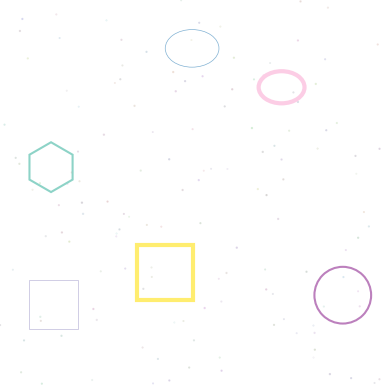[{"shape": "hexagon", "thickness": 1.5, "radius": 0.32, "center": [0.133, 0.566]}, {"shape": "square", "thickness": 0.5, "radius": 0.32, "center": [0.139, 0.208]}, {"shape": "oval", "thickness": 0.5, "radius": 0.35, "center": [0.499, 0.874]}, {"shape": "oval", "thickness": 3, "radius": 0.3, "center": [0.731, 0.773]}, {"shape": "circle", "thickness": 1.5, "radius": 0.37, "center": [0.89, 0.233]}, {"shape": "square", "thickness": 3, "radius": 0.36, "center": [0.429, 0.292]}]